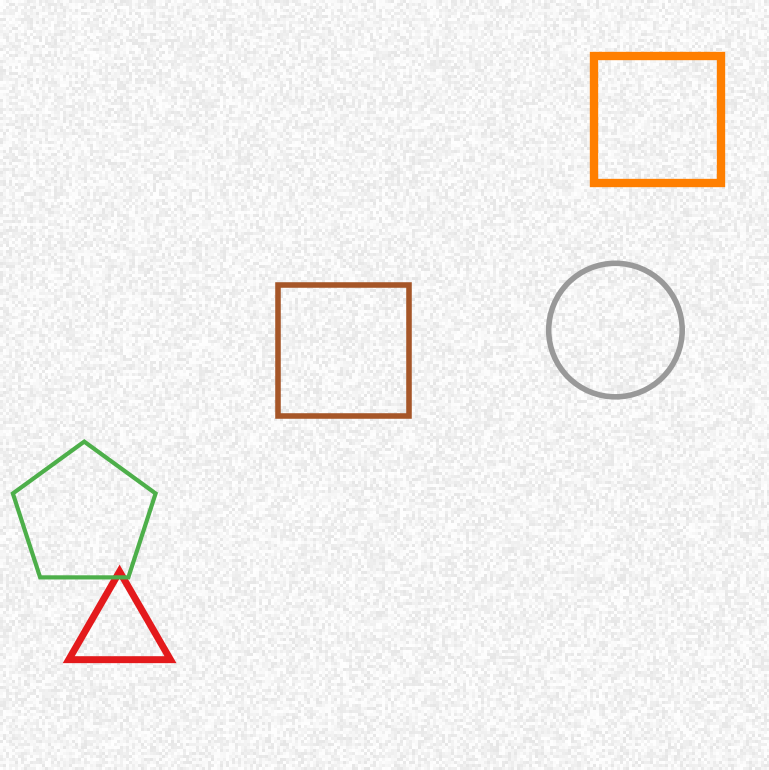[{"shape": "triangle", "thickness": 2.5, "radius": 0.38, "center": [0.155, 0.181]}, {"shape": "pentagon", "thickness": 1.5, "radius": 0.49, "center": [0.109, 0.329]}, {"shape": "square", "thickness": 3, "radius": 0.41, "center": [0.854, 0.845]}, {"shape": "square", "thickness": 2, "radius": 0.43, "center": [0.446, 0.545]}, {"shape": "circle", "thickness": 2, "radius": 0.43, "center": [0.799, 0.571]}]